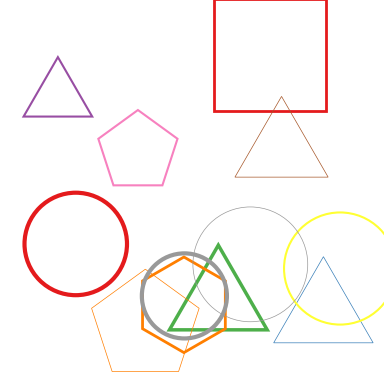[{"shape": "circle", "thickness": 3, "radius": 0.67, "center": [0.197, 0.366]}, {"shape": "square", "thickness": 2, "radius": 0.73, "center": [0.701, 0.857]}, {"shape": "triangle", "thickness": 0.5, "radius": 0.75, "center": [0.84, 0.184]}, {"shape": "triangle", "thickness": 2.5, "radius": 0.73, "center": [0.567, 0.217]}, {"shape": "triangle", "thickness": 1.5, "radius": 0.51, "center": [0.15, 0.749]}, {"shape": "hexagon", "thickness": 2, "radius": 0.62, "center": [0.478, 0.208]}, {"shape": "pentagon", "thickness": 0.5, "radius": 0.73, "center": [0.378, 0.154]}, {"shape": "circle", "thickness": 1.5, "radius": 0.73, "center": [0.883, 0.303]}, {"shape": "triangle", "thickness": 0.5, "radius": 0.7, "center": [0.731, 0.61]}, {"shape": "pentagon", "thickness": 1.5, "radius": 0.54, "center": [0.358, 0.606]}, {"shape": "circle", "thickness": 3, "radius": 0.55, "center": [0.479, 0.231]}, {"shape": "circle", "thickness": 0.5, "radius": 0.75, "center": [0.65, 0.313]}]